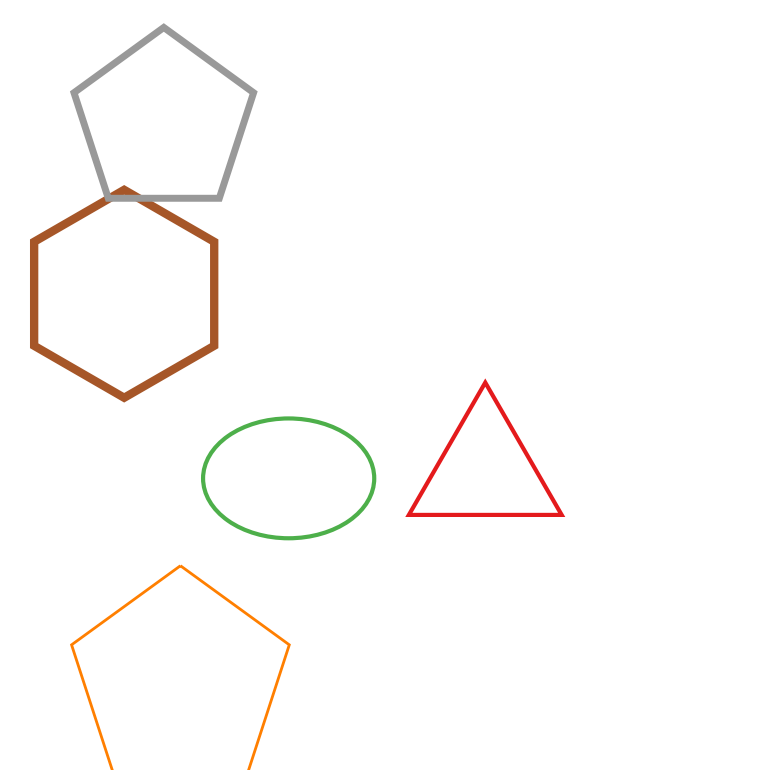[{"shape": "triangle", "thickness": 1.5, "radius": 0.57, "center": [0.63, 0.389]}, {"shape": "oval", "thickness": 1.5, "radius": 0.56, "center": [0.375, 0.379]}, {"shape": "pentagon", "thickness": 1, "radius": 0.74, "center": [0.234, 0.117]}, {"shape": "hexagon", "thickness": 3, "radius": 0.68, "center": [0.161, 0.618]}, {"shape": "pentagon", "thickness": 2.5, "radius": 0.61, "center": [0.213, 0.842]}]